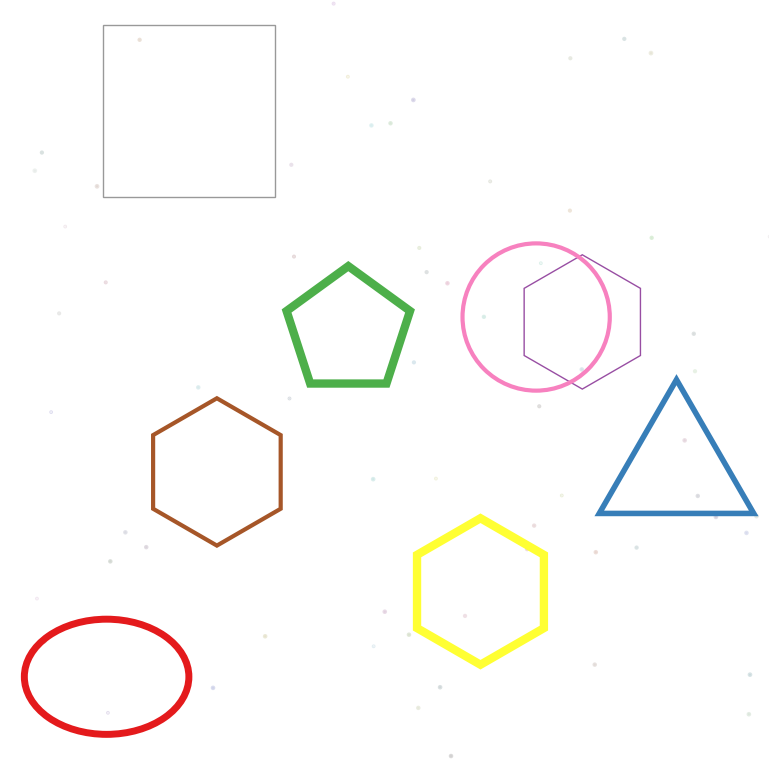[{"shape": "oval", "thickness": 2.5, "radius": 0.53, "center": [0.138, 0.121]}, {"shape": "triangle", "thickness": 2, "radius": 0.58, "center": [0.879, 0.391]}, {"shape": "pentagon", "thickness": 3, "radius": 0.42, "center": [0.452, 0.57]}, {"shape": "hexagon", "thickness": 0.5, "radius": 0.44, "center": [0.756, 0.582]}, {"shape": "hexagon", "thickness": 3, "radius": 0.48, "center": [0.624, 0.232]}, {"shape": "hexagon", "thickness": 1.5, "radius": 0.48, "center": [0.282, 0.387]}, {"shape": "circle", "thickness": 1.5, "radius": 0.48, "center": [0.696, 0.588]}, {"shape": "square", "thickness": 0.5, "radius": 0.56, "center": [0.246, 0.856]}]